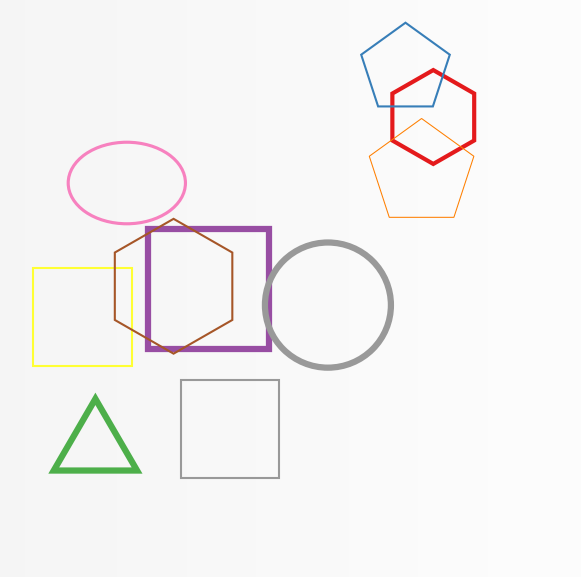[{"shape": "hexagon", "thickness": 2, "radius": 0.41, "center": [0.745, 0.797]}, {"shape": "pentagon", "thickness": 1, "radius": 0.4, "center": [0.698, 0.88]}, {"shape": "triangle", "thickness": 3, "radius": 0.41, "center": [0.164, 0.226]}, {"shape": "square", "thickness": 3, "radius": 0.52, "center": [0.359, 0.499]}, {"shape": "pentagon", "thickness": 0.5, "radius": 0.47, "center": [0.725, 0.699]}, {"shape": "square", "thickness": 1, "radius": 0.43, "center": [0.142, 0.45]}, {"shape": "hexagon", "thickness": 1, "radius": 0.58, "center": [0.299, 0.503]}, {"shape": "oval", "thickness": 1.5, "radius": 0.5, "center": [0.218, 0.682]}, {"shape": "square", "thickness": 1, "radius": 0.42, "center": [0.395, 0.257]}, {"shape": "circle", "thickness": 3, "radius": 0.54, "center": [0.564, 0.471]}]